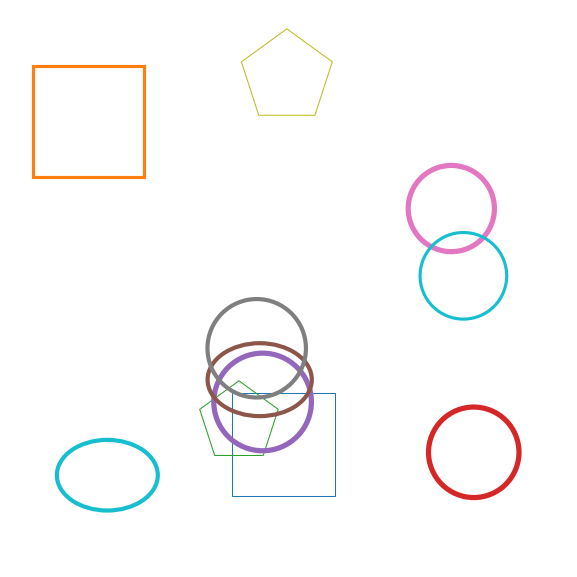[{"shape": "square", "thickness": 0.5, "radius": 0.45, "center": [0.491, 0.229]}, {"shape": "square", "thickness": 1.5, "radius": 0.48, "center": [0.153, 0.788]}, {"shape": "pentagon", "thickness": 0.5, "radius": 0.36, "center": [0.414, 0.268]}, {"shape": "circle", "thickness": 2.5, "radius": 0.39, "center": [0.82, 0.216]}, {"shape": "circle", "thickness": 2.5, "radius": 0.42, "center": [0.455, 0.303]}, {"shape": "oval", "thickness": 2, "radius": 0.45, "center": [0.45, 0.342]}, {"shape": "circle", "thickness": 2.5, "radius": 0.37, "center": [0.781, 0.638]}, {"shape": "circle", "thickness": 2, "radius": 0.43, "center": [0.445, 0.396]}, {"shape": "pentagon", "thickness": 0.5, "radius": 0.41, "center": [0.497, 0.866]}, {"shape": "circle", "thickness": 1.5, "radius": 0.37, "center": [0.802, 0.522]}, {"shape": "oval", "thickness": 2, "radius": 0.44, "center": [0.186, 0.176]}]